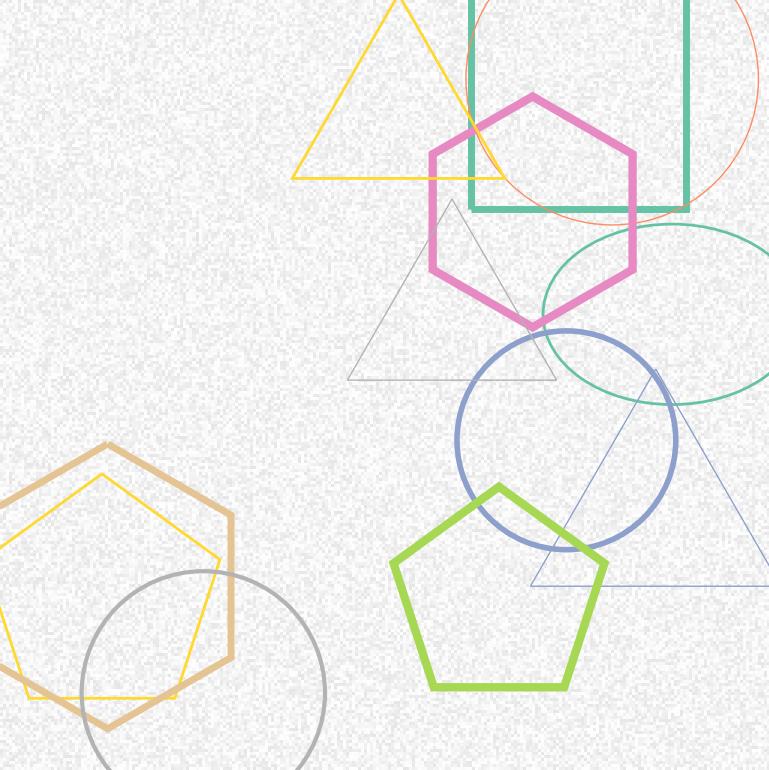[{"shape": "oval", "thickness": 1, "radius": 0.84, "center": [0.873, 0.592]}, {"shape": "square", "thickness": 2.5, "radius": 0.7, "center": [0.751, 0.869]}, {"shape": "circle", "thickness": 0.5, "radius": 0.95, "center": [0.795, 0.898]}, {"shape": "triangle", "thickness": 0.5, "radius": 0.94, "center": [0.852, 0.333]}, {"shape": "circle", "thickness": 2, "radius": 0.71, "center": [0.736, 0.428]}, {"shape": "hexagon", "thickness": 3, "radius": 0.75, "center": [0.692, 0.725]}, {"shape": "pentagon", "thickness": 3, "radius": 0.72, "center": [0.648, 0.224]}, {"shape": "triangle", "thickness": 1, "radius": 0.8, "center": [0.518, 0.848]}, {"shape": "pentagon", "thickness": 1, "radius": 0.81, "center": [0.132, 0.223]}, {"shape": "hexagon", "thickness": 2.5, "radius": 0.92, "center": [0.14, 0.239]}, {"shape": "triangle", "thickness": 0.5, "radius": 0.78, "center": [0.587, 0.585]}, {"shape": "circle", "thickness": 1.5, "radius": 0.79, "center": [0.264, 0.1]}]